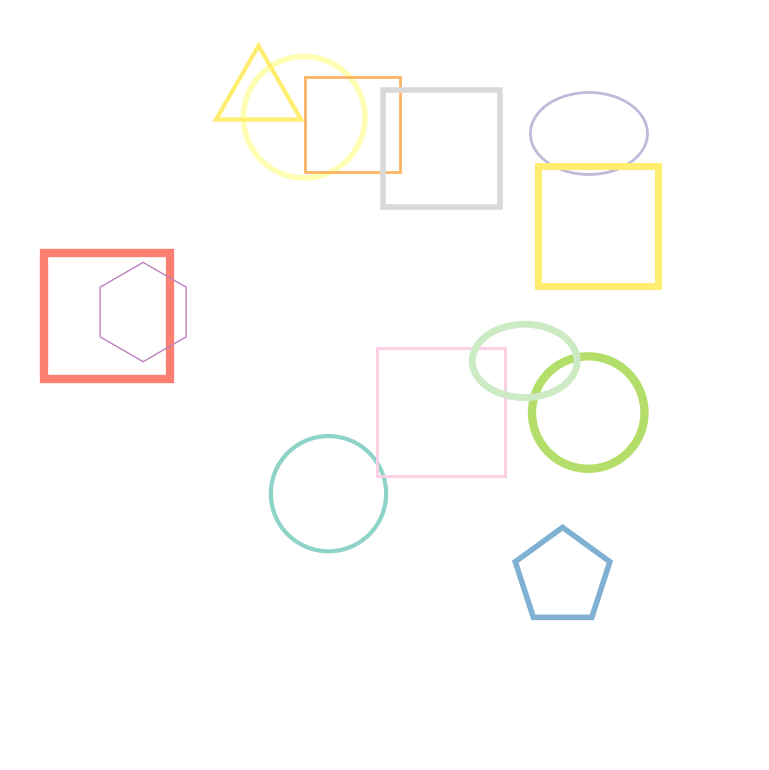[{"shape": "circle", "thickness": 1.5, "radius": 0.37, "center": [0.427, 0.359]}, {"shape": "circle", "thickness": 2, "radius": 0.39, "center": [0.395, 0.848]}, {"shape": "oval", "thickness": 1, "radius": 0.38, "center": [0.765, 0.827]}, {"shape": "square", "thickness": 3, "radius": 0.41, "center": [0.139, 0.59]}, {"shape": "pentagon", "thickness": 2, "radius": 0.32, "center": [0.731, 0.25]}, {"shape": "square", "thickness": 1, "radius": 0.31, "center": [0.458, 0.838]}, {"shape": "circle", "thickness": 3, "radius": 0.37, "center": [0.764, 0.464]}, {"shape": "square", "thickness": 1, "radius": 0.42, "center": [0.573, 0.465]}, {"shape": "square", "thickness": 2, "radius": 0.38, "center": [0.573, 0.807]}, {"shape": "hexagon", "thickness": 0.5, "radius": 0.32, "center": [0.186, 0.595]}, {"shape": "oval", "thickness": 2.5, "radius": 0.34, "center": [0.681, 0.531]}, {"shape": "triangle", "thickness": 1.5, "radius": 0.32, "center": [0.336, 0.877]}, {"shape": "square", "thickness": 2.5, "radius": 0.39, "center": [0.777, 0.706]}]